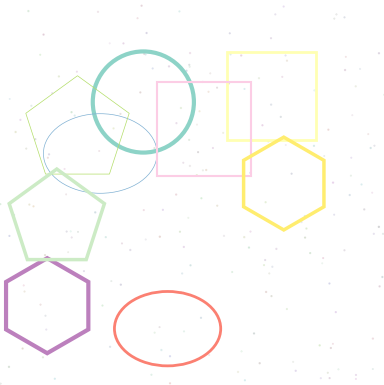[{"shape": "circle", "thickness": 3, "radius": 0.66, "center": [0.372, 0.735]}, {"shape": "square", "thickness": 2, "radius": 0.57, "center": [0.705, 0.75]}, {"shape": "oval", "thickness": 2, "radius": 0.69, "center": [0.435, 0.146]}, {"shape": "oval", "thickness": 0.5, "radius": 0.74, "center": [0.26, 0.601]}, {"shape": "pentagon", "thickness": 0.5, "radius": 0.71, "center": [0.201, 0.662]}, {"shape": "square", "thickness": 1.5, "radius": 0.61, "center": [0.53, 0.665]}, {"shape": "hexagon", "thickness": 3, "radius": 0.62, "center": [0.123, 0.206]}, {"shape": "pentagon", "thickness": 2.5, "radius": 0.65, "center": [0.148, 0.431]}, {"shape": "hexagon", "thickness": 2.5, "radius": 0.6, "center": [0.737, 0.523]}]